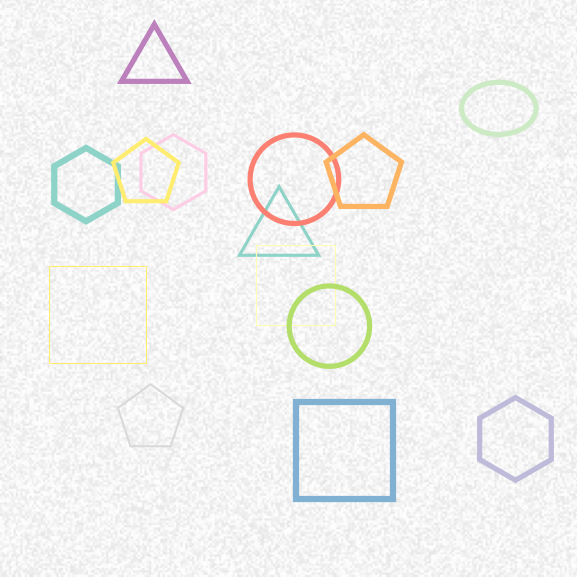[{"shape": "triangle", "thickness": 1.5, "radius": 0.4, "center": [0.483, 0.597]}, {"shape": "hexagon", "thickness": 3, "radius": 0.32, "center": [0.149, 0.679]}, {"shape": "square", "thickness": 0.5, "radius": 0.34, "center": [0.512, 0.506]}, {"shape": "hexagon", "thickness": 2.5, "radius": 0.36, "center": [0.893, 0.239]}, {"shape": "circle", "thickness": 2.5, "radius": 0.38, "center": [0.51, 0.689]}, {"shape": "square", "thickness": 3, "radius": 0.42, "center": [0.596, 0.22]}, {"shape": "pentagon", "thickness": 2.5, "radius": 0.34, "center": [0.63, 0.697]}, {"shape": "circle", "thickness": 2.5, "radius": 0.35, "center": [0.57, 0.434]}, {"shape": "hexagon", "thickness": 1.5, "radius": 0.32, "center": [0.3, 0.701]}, {"shape": "pentagon", "thickness": 1, "radius": 0.3, "center": [0.261, 0.274]}, {"shape": "triangle", "thickness": 2.5, "radius": 0.33, "center": [0.267, 0.891]}, {"shape": "oval", "thickness": 2.5, "radius": 0.32, "center": [0.864, 0.811]}, {"shape": "square", "thickness": 0.5, "radius": 0.42, "center": [0.168, 0.455]}, {"shape": "pentagon", "thickness": 2, "radius": 0.3, "center": [0.253, 0.699]}]